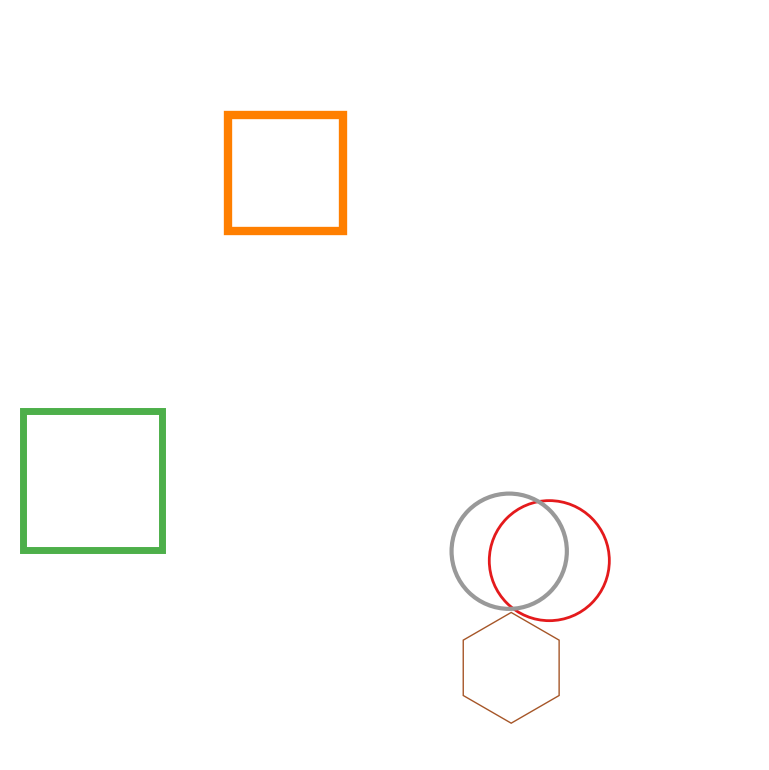[{"shape": "circle", "thickness": 1, "radius": 0.39, "center": [0.713, 0.272]}, {"shape": "square", "thickness": 2.5, "radius": 0.45, "center": [0.12, 0.377]}, {"shape": "square", "thickness": 3, "radius": 0.37, "center": [0.371, 0.775]}, {"shape": "hexagon", "thickness": 0.5, "radius": 0.36, "center": [0.664, 0.133]}, {"shape": "circle", "thickness": 1.5, "radius": 0.37, "center": [0.661, 0.284]}]